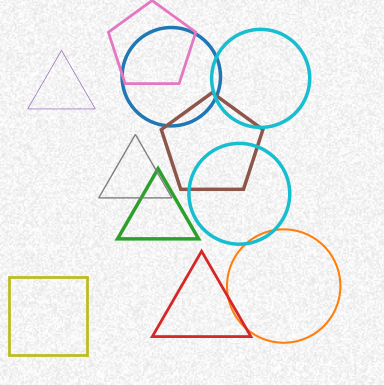[{"shape": "circle", "thickness": 2.5, "radius": 0.64, "center": [0.445, 0.801]}, {"shape": "circle", "thickness": 1.5, "radius": 0.74, "center": [0.737, 0.257]}, {"shape": "triangle", "thickness": 2.5, "radius": 0.61, "center": [0.411, 0.44]}, {"shape": "triangle", "thickness": 2, "radius": 0.74, "center": [0.524, 0.2]}, {"shape": "triangle", "thickness": 0.5, "radius": 0.51, "center": [0.16, 0.768]}, {"shape": "pentagon", "thickness": 2.5, "radius": 0.69, "center": [0.551, 0.621]}, {"shape": "pentagon", "thickness": 2, "radius": 0.6, "center": [0.395, 0.879]}, {"shape": "triangle", "thickness": 1, "radius": 0.55, "center": [0.352, 0.541]}, {"shape": "square", "thickness": 2, "radius": 0.51, "center": [0.124, 0.18]}, {"shape": "circle", "thickness": 2.5, "radius": 0.65, "center": [0.622, 0.497]}, {"shape": "circle", "thickness": 2.5, "radius": 0.64, "center": [0.677, 0.796]}]